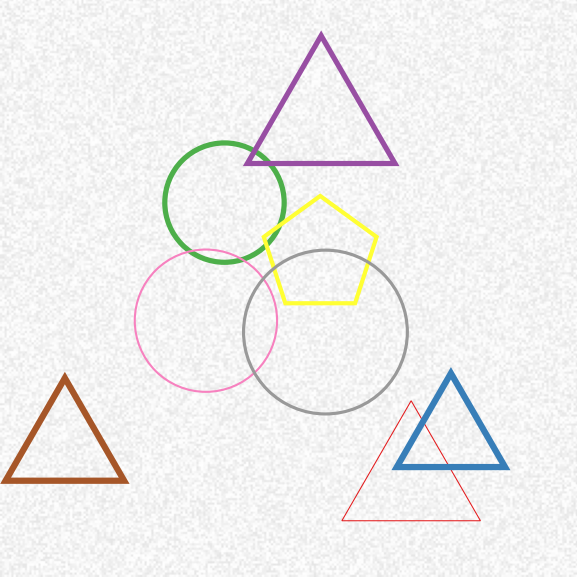[{"shape": "triangle", "thickness": 0.5, "radius": 0.69, "center": [0.712, 0.167]}, {"shape": "triangle", "thickness": 3, "radius": 0.54, "center": [0.781, 0.244]}, {"shape": "circle", "thickness": 2.5, "radius": 0.52, "center": [0.389, 0.648]}, {"shape": "triangle", "thickness": 2.5, "radius": 0.74, "center": [0.556, 0.79]}, {"shape": "pentagon", "thickness": 2, "radius": 0.51, "center": [0.554, 0.557]}, {"shape": "triangle", "thickness": 3, "radius": 0.59, "center": [0.112, 0.226]}, {"shape": "circle", "thickness": 1, "radius": 0.62, "center": [0.357, 0.444]}, {"shape": "circle", "thickness": 1.5, "radius": 0.71, "center": [0.564, 0.424]}]